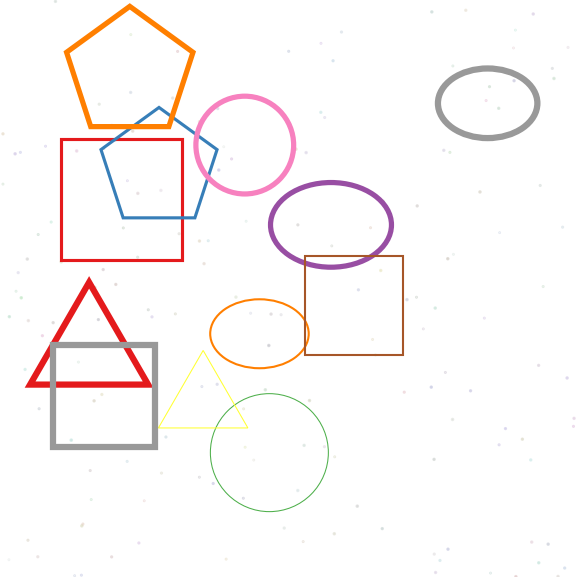[{"shape": "triangle", "thickness": 3, "radius": 0.59, "center": [0.154, 0.392]}, {"shape": "square", "thickness": 1.5, "radius": 0.52, "center": [0.211, 0.654]}, {"shape": "pentagon", "thickness": 1.5, "radius": 0.53, "center": [0.275, 0.707]}, {"shape": "circle", "thickness": 0.5, "radius": 0.51, "center": [0.466, 0.215]}, {"shape": "oval", "thickness": 2.5, "radius": 0.52, "center": [0.573, 0.61]}, {"shape": "pentagon", "thickness": 2.5, "radius": 0.58, "center": [0.225, 0.873]}, {"shape": "oval", "thickness": 1, "radius": 0.43, "center": [0.449, 0.421]}, {"shape": "triangle", "thickness": 0.5, "radius": 0.45, "center": [0.352, 0.303]}, {"shape": "square", "thickness": 1, "radius": 0.43, "center": [0.613, 0.47]}, {"shape": "circle", "thickness": 2.5, "radius": 0.42, "center": [0.424, 0.748]}, {"shape": "square", "thickness": 3, "radius": 0.44, "center": [0.18, 0.314]}, {"shape": "oval", "thickness": 3, "radius": 0.43, "center": [0.844, 0.82]}]